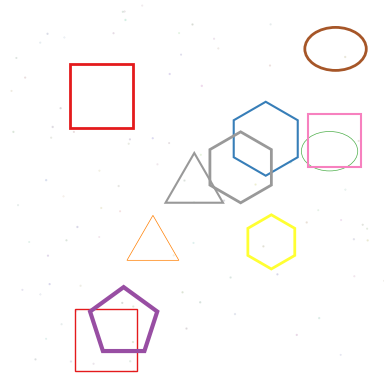[{"shape": "square", "thickness": 1, "radius": 0.4, "center": [0.275, 0.116]}, {"shape": "square", "thickness": 2, "radius": 0.41, "center": [0.264, 0.751]}, {"shape": "hexagon", "thickness": 1.5, "radius": 0.48, "center": [0.69, 0.64]}, {"shape": "oval", "thickness": 0.5, "radius": 0.37, "center": [0.856, 0.607]}, {"shape": "pentagon", "thickness": 3, "radius": 0.46, "center": [0.321, 0.162]}, {"shape": "triangle", "thickness": 0.5, "radius": 0.39, "center": [0.397, 0.363]}, {"shape": "hexagon", "thickness": 2, "radius": 0.35, "center": [0.705, 0.372]}, {"shape": "oval", "thickness": 2, "radius": 0.4, "center": [0.872, 0.873]}, {"shape": "square", "thickness": 1.5, "radius": 0.34, "center": [0.869, 0.634]}, {"shape": "triangle", "thickness": 1.5, "radius": 0.43, "center": [0.505, 0.516]}, {"shape": "hexagon", "thickness": 2, "radius": 0.46, "center": [0.625, 0.565]}]